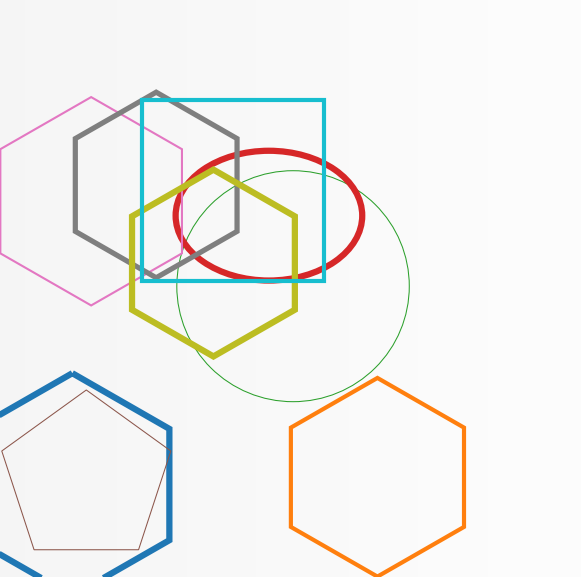[{"shape": "hexagon", "thickness": 3, "radius": 0.96, "center": [0.124, 0.16]}, {"shape": "hexagon", "thickness": 2, "radius": 0.86, "center": [0.649, 0.173]}, {"shape": "circle", "thickness": 0.5, "radius": 1.0, "center": [0.504, 0.504]}, {"shape": "oval", "thickness": 3, "radius": 0.8, "center": [0.463, 0.626]}, {"shape": "pentagon", "thickness": 0.5, "radius": 0.76, "center": [0.148, 0.171]}, {"shape": "hexagon", "thickness": 1, "radius": 0.9, "center": [0.157, 0.651]}, {"shape": "hexagon", "thickness": 2.5, "radius": 0.8, "center": [0.269, 0.679]}, {"shape": "hexagon", "thickness": 3, "radius": 0.81, "center": [0.367, 0.544]}, {"shape": "square", "thickness": 2, "radius": 0.78, "center": [0.4, 0.669]}]